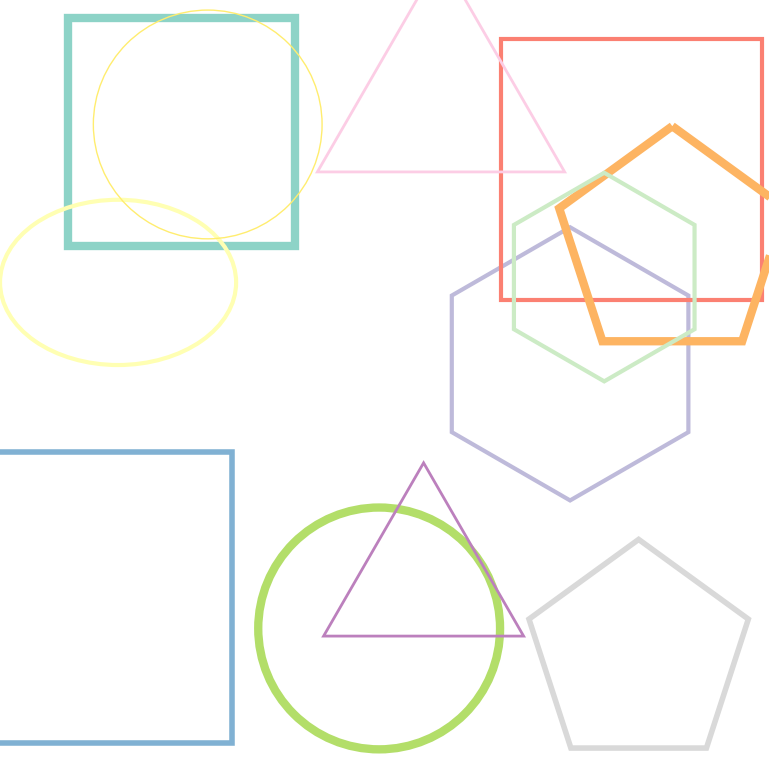[{"shape": "square", "thickness": 3, "radius": 0.74, "center": [0.235, 0.828]}, {"shape": "oval", "thickness": 1.5, "radius": 0.77, "center": [0.153, 0.633]}, {"shape": "hexagon", "thickness": 1.5, "radius": 0.89, "center": [0.74, 0.527]}, {"shape": "square", "thickness": 1.5, "radius": 0.85, "center": [0.82, 0.78]}, {"shape": "square", "thickness": 2, "radius": 0.95, "center": [0.112, 0.224]}, {"shape": "pentagon", "thickness": 3, "radius": 0.77, "center": [0.873, 0.682]}, {"shape": "circle", "thickness": 3, "radius": 0.79, "center": [0.492, 0.184]}, {"shape": "triangle", "thickness": 1, "radius": 0.93, "center": [0.573, 0.869]}, {"shape": "pentagon", "thickness": 2, "radius": 0.75, "center": [0.829, 0.15]}, {"shape": "triangle", "thickness": 1, "radius": 0.75, "center": [0.55, 0.249]}, {"shape": "hexagon", "thickness": 1.5, "radius": 0.68, "center": [0.785, 0.64]}, {"shape": "circle", "thickness": 0.5, "radius": 0.74, "center": [0.27, 0.838]}]